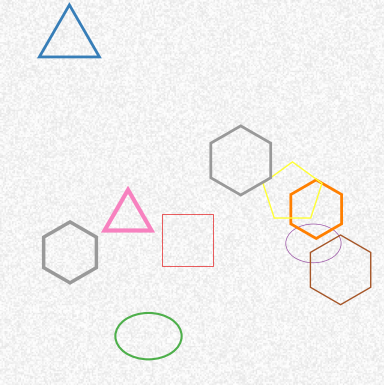[{"shape": "square", "thickness": 0.5, "radius": 0.34, "center": [0.487, 0.376]}, {"shape": "triangle", "thickness": 2, "radius": 0.45, "center": [0.18, 0.897]}, {"shape": "oval", "thickness": 1.5, "radius": 0.43, "center": [0.386, 0.127]}, {"shape": "oval", "thickness": 0.5, "radius": 0.36, "center": [0.814, 0.368]}, {"shape": "hexagon", "thickness": 2, "radius": 0.38, "center": [0.821, 0.457]}, {"shape": "pentagon", "thickness": 1, "radius": 0.4, "center": [0.76, 0.499]}, {"shape": "hexagon", "thickness": 1, "radius": 0.45, "center": [0.885, 0.299]}, {"shape": "triangle", "thickness": 3, "radius": 0.35, "center": [0.333, 0.437]}, {"shape": "hexagon", "thickness": 2, "radius": 0.45, "center": [0.625, 0.583]}, {"shape": "hexagon", "thickness": 2.5, "radius": 0.4, "center": [0.182, 0.344]}]